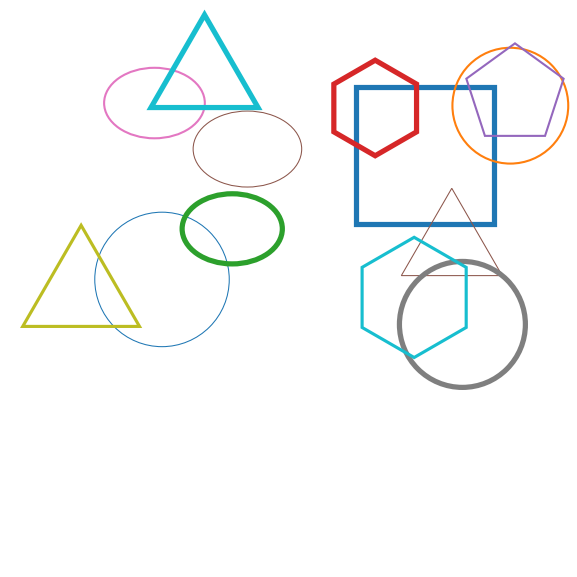[{"shape": "circle", "thickness": 0.5, "radius": 0.58, "center": [0.281, 0.515]}, {"shape": "square", "thickness": 2.5, "radius": 0.6, "center": [0.736, 0.73]}, {"shape": "circle", "thickness": 1, "radius": 0.5, "center": [0.884, 0.816]}, {"shape": "oval", "thickness": 2.5, "radius": 0.43, "center": [0.402, 0.603]}, {"shape": "hexagon", "thickness": 2.5, "radius": 0.41, "center": [0.65, 0.812]}, {"shape": "pentagon", "thickness": 1, "radius": 0.44, "center": [0.892, 0.835]}, {"shape": "triangle", "thickness": 0.5, "radius": 0.5, "center": [0.782, 0.572]}, {"shape": "oval", "thickness": 0.5, "radius": 0.47, "center": [0.428, 0.741]}, {"shape": "oval", "thickness": 1, "radius": 0.44, "center": [0.267, 0.821]}, {"shape": "circle", "thickness": 2.5, "radius": 0.55, "center": [0.801, 0.437]}, {"shape": "triangle", "thickness": 1.5, "radius": 0.58, "center": [0.14, 0.492]}, {"shape": "hexagon", "thickness": 1.5, "radius": 0.52, "center": [0.717, 0.484]}, {"shape": "triangle", "thickness": 2.5, "radius": 0.54, "center": [0.354, 0.866]}]